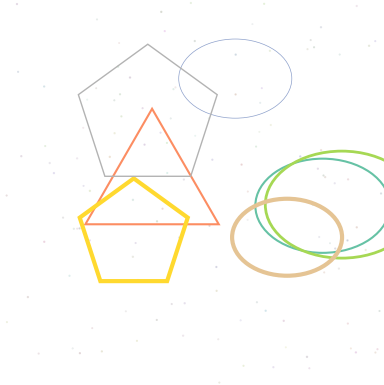[{"shape": "oval", "thickness": 1.5, "radius": 0.87, "center": [0.838, 0.466]}, {"shape": "triangle", "thickness": 1.5, "radius": 1.0, "center": [0.395, 0.517]}, {"shape": "oval", "thickness": 0.5, "radius": 0.73, "center": [0.611, 0.796]}, {"shape": "oval", "thickness": 2, "radius": 0.99, "center": [0.888, 0.469]}, {"shape": "pentagon", "thickness": 3, "radius": 0.74, "center": [0.347, 0.389]}, {"shape": "oval", "thickness": 3, "radius": 0.71, "center": [0.746, 0.384]}, {"shape": "pentagon", "thickness": 1, "radius": 0.95, "center": [0.384, 0.695]}]